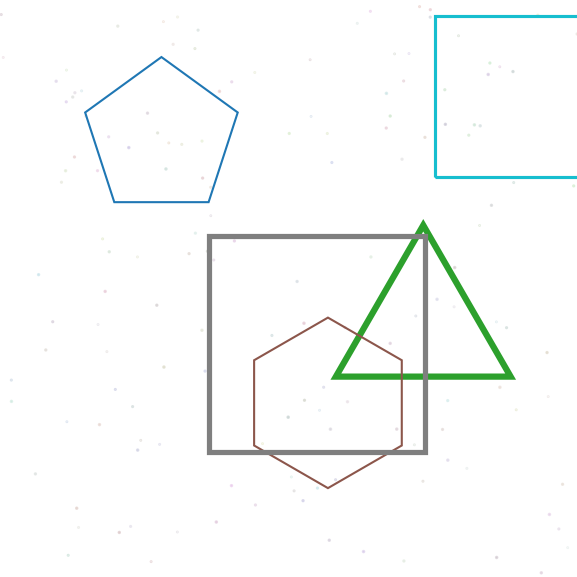[{"shape": "pentagon", "thickness": 1, "radius": 0.69, "center": [0.28, 0.761]}, {"shape": "triangle", "thickness": 3, "radius": 0.87, "center": [0.733, 0.434]}, {"shape": "hexagon", "thickness": 1, "radius": 0.74, "center": [0.568, 0.302]}, {"shape": "square", "thickness": 2.5, "radius": 0.93, "center": [0.549, 0.404]}, {"shape": "square", "thickness": 1.5, "radius": 0.7, "center": [0.893, 0.832]}]